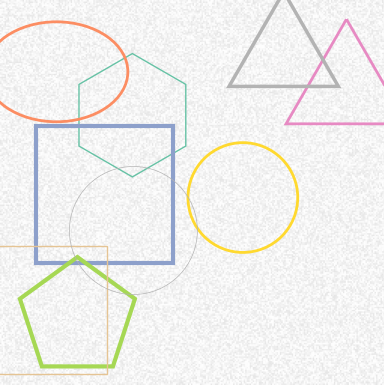[{"shape": "hexagon", "thickness": 1, "radius": 0.8, "center": [0.344, 0.701]}, {"shape": "oval", "thickness": 2, "radius": 0.93, "center": [0.147, 0.814]}, {"shape": "square", "thickness": 3, "radius": 0.89, "center": [0.272, 0.495]}, {"shape": "triangle", "thickness": 2, "radius": 0.91, "center": [0.9, 0.769]}, {"shape": "pentagon", "thickness": 3, "radius": 0.79, "center": [0.201, 0.175]}, {"shape": "circle", "thickness": 2, "radius": 0.71, "center": [0.631, 0.487]}, {"shape": "square", "thickness": 1, "radius": 0.83, "center": [0.111, 0.195]}, {"shape": "triangle", "thickness": 2.5, "radius": 0.82, "center": [0.737, 0.858]}, {"shape": "circle", "thickness": 0.5, "radius": 0.83, "center": [0.347, 0.401]}]